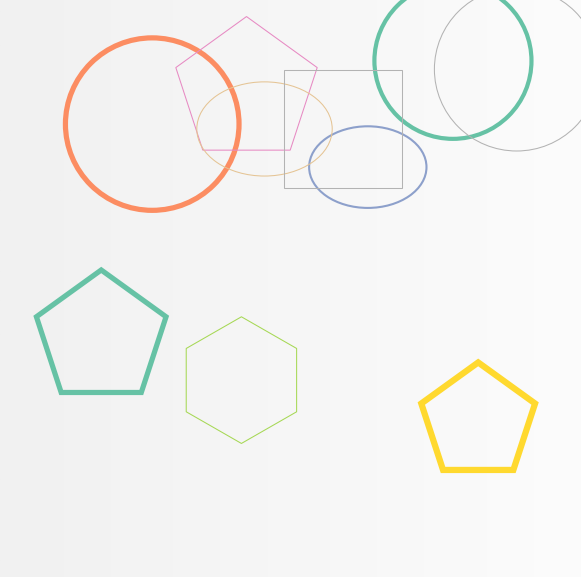[{"shape": "circle", "thickness": 2, "radius": 0.68, "center": [0.779, 0.894]}, {"shape": "pentagon", "thickness": 2.5, "radius": 0.59, "center": [0.174, 0.414]}, {"shape": "circle", "thickness": 2.5, "radius": 0.75, "center": [0.262, 0.784]}, {"shape": "oval", "thickness": 1, "radius": 0.5, "center": [0.633, 0.71]}, {"shape": "pentagon", "thickness": 0.5, "radius": 0.64, "center": [0.424, 0.843]}, {"shape": "hexagon", "thickness": 0.5, "radius": 0.55, "center": [0.415, 0.341]}, {"shape": "pentagon", "thickness": 3, "radius": 0.51, "center": [0.823, 0.269]}, {"shape": "oval", "thickness": 0.5, "radius": 0.58, "center": [0.455, 0.776]}, {"shape": "square", "thickness": 0.5, "radius": 0.51, "center": [0.59, 0.776]}, {"shape": "circle", "thickness": 0.5, "radius": 0.71, "center": [0.889, 0.879]}]